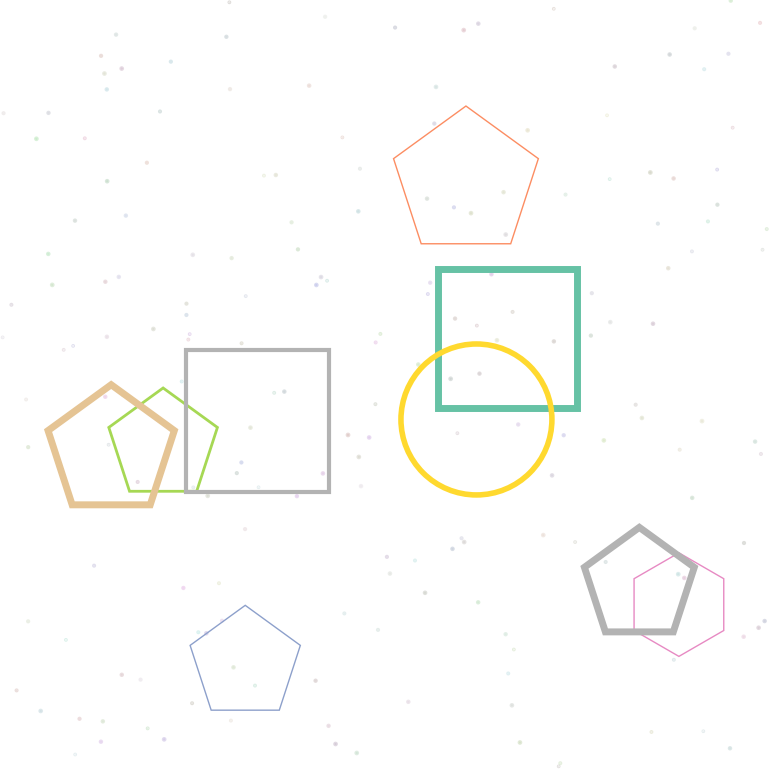[{"shape": "square", "thickness": 2.5, "radius": 0.45, "center": [0.659, 0.561]}, {"shape": "pentagon", "thickness": 0.5, "radius": 0.49, "center": [0.605, 0.763]}, {"shape": "pentagon", "thickness": 0.5, "radius": 0.38, "center": [0.318, 0.139]}, {"shape": "hexagon", "thickness": 0.5, "radius": 0.34, "center": [0.882, 0.215]}, {"shape": "pentagon", "thickness": 1, "radius": 0.37, "center": [0.212, 0.422]}, {"shape": "circle", "thickness": 2, "radius": 0.49, "center": [0.619, 0.455]}, {"shape": "pentagon", "thickness": 2.5, "radius": 0.43, "center": [0.144, 0.414]}, {"shape": "pentagon", "thickness": 2.5, "radius": 0.38, "center": [0.83, 0.24]}, {"shape": "square", "thickness": 1.5, "radius": 0.46, "center": [0.335, 0.453]}]